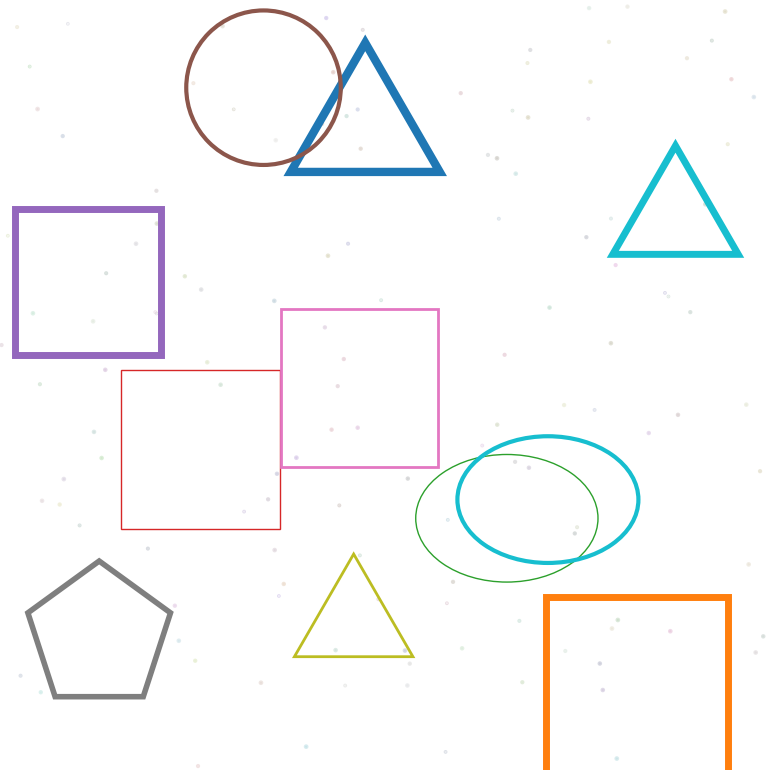[{"shape": "triangle", "thickness": 3, "radius": 0.56, "center": [0.474, 0.833]}, {"shape": "square", "thickness": 2.5, "radius": 0.59, "center": [0.827, 0.106]}, {"shape": "oval", "thickness": 0.5, "radius": 0.59, "center": [0.658, 0.327]}, {"shape": "square", "thickness": 0.5, "radius": 0.51, "center": [0.26, 0.416]}, {"shape": "square", "thickness": 2.5, "radius": 0.47, "center": [0.114, 0.634]}, {"shape": "circle", "thickness": 1.5, "radius": 0.5, "center": [0.342, 0.886]}, {"shape": "square", "thickness": 1, "radius": 0.51, "center": [0.467, 0.496]}, {"shape": "pentagon", "thickness": 2, "radius": 0.49, "center": [0.129, 0.174]}, {"shape": "triangle", "thickness": 1, "radius": 0.44, "center": [0.459, 0.192]}, {"shape": "triangle", "thickness": 2.5, "radius": 0.47, "center": [0.877, 0.717]}, {"shape": "oval", "thickness": 1.5, "radius": 0.59, "center": [0.712, 0.351]}]